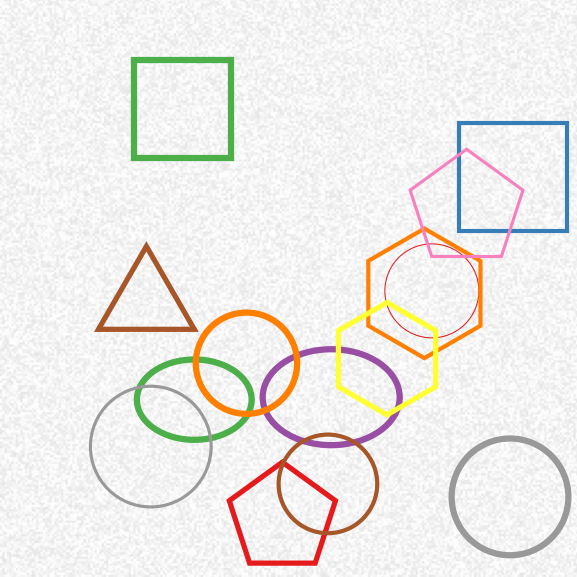[{"shape": "circle", "thickness": 0.5, "radius": 0.41, "center": [0.748, 0.495]}, {"shape": "pentagon", "thickness": 2.5, "radius": 0.48, "center": [0.489, 0.102]}, {"shape": "square", "thickness": 2, "radius": 0.47, "center": [0.888, 0.692]}, {"shape": "oval", "thickness": 3, "radius": 0.5, "center": [0.336, 0.307]}, {"shape": "square", "thickness": 3, "radius": 0.42, "center": [0.316, 0.811]}, {"shape": "oval", "thickness": 3, "radius": 0.59, "center": [0.573, 0.311]}, {"shape": "circle", "thickness": 3, "radius": 0.44, "center": [0.427, 0.37]}, {"shape": "hexagon", "thickness": 2, "radius": 0.56, "center": [0.735, 0.491]}, {"shape": "hexagon", "thickness": 2.5, "radius": 0.49, "center": [0.67, 0.378]}, {"shape": "triangle", "thickness": 2.5, "radius": 0.48, "center": [0.253, 0.477]}, {"shape": "circle", "thickness": 2, "radius": 0.43, "center": [0.568, 0.161]}, {"shape": "pentagon", "thickness": 1.5, "radius": 0.51, "center": [0.808, 0.638]}, {"shape": "circle", "thickness": 1.5, "radius": 0.52, "center": [0.261, 0.226]}, {"shape": "circle", "thickness": 3, "radius": 0.51, "center": [0.883, 0.139]}]